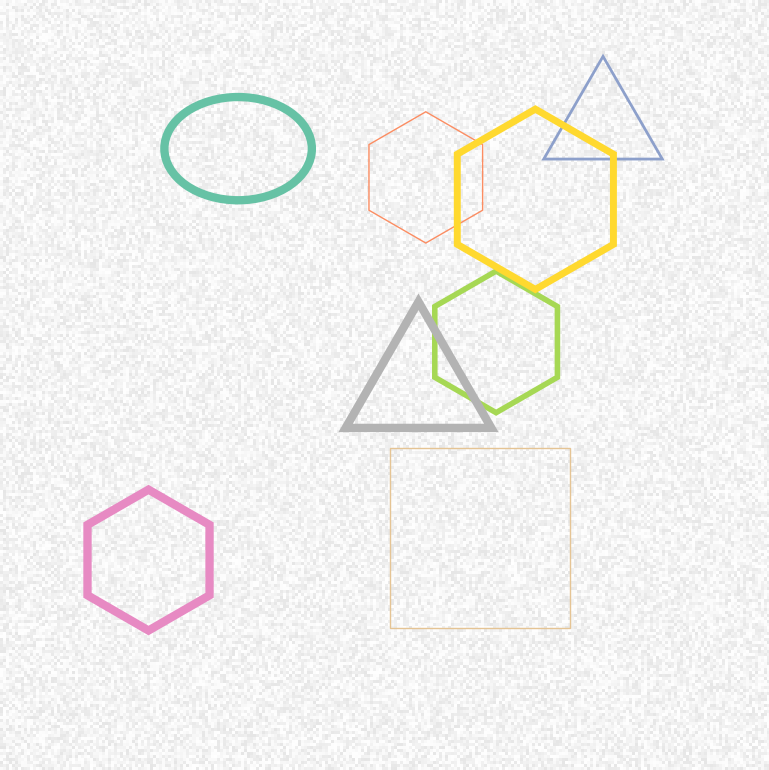[{"shape": "oval", "thickness": 3, "radius": 0.48, "center": [0.309, 0.807]}, {"shape": "hexagon", "thickness": 0.5, "radius": 0.43, "center": [0.553, 0.77]}, {"shape": "triangle", "thickness": 1, "radius": 0.44, "center": [0.783, 0.838]}, {"shape": "hexagon", "thickness": 3, "radius": 0.46, "center": [0.193, 0.273]}, {"shape": "hexagon", "thickness": 2, "radius": 0.46, "center": [0.644, 0.556]}, {"shape": "hexagon", "thickness": 2.5, "radius": 0.59, "center": [0.695, 0.741]}, {"shape": "square", "thickness": 0.5, "radius": 0.59, "center": [0.623, 0.301]}, {"shape": "triangle", "thickness": 3, "radius": 0.55, "center": [0.543, 0.499]}]